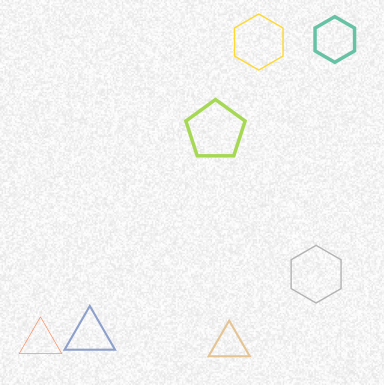[{"shape": "hexagon", "thickness": 2.5, "radius": 0.3, "center": [0.87, 0.897]}, {"shape": "triangle", "thickness": 0.5, "radius": 0.32, "center": [0.105, 0.113]}, {"shape": "triangle", "thickness": 1.5, "radius": 0.38, "center": [0.233, 0.13]}, {"shape": "pentagon", "thickness": 2.5, "radius": 0.4, "center": [0.56, 0.661]}, {"shape": "hexagon", "thickness": 1, "radius": 0.36, "center": [0.672, 0.891]}, {"shape": "triangle", "thickness": 1.5, "radius": 0.31, "center": [0.595, 0.106]}, {"shape": "hexagon", "thickness": 1, "radius": 0.37, "center": [0.821, 0.288]}]